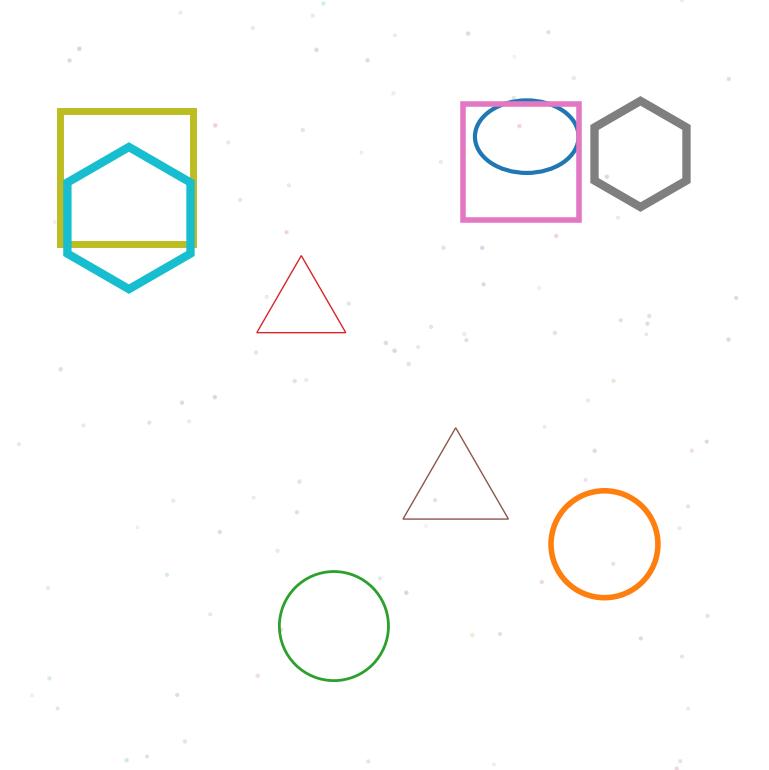[{"shape": "oval", "thickness": 1.5, "radius": 0.34, "center": [0.684, 0.823]}, {"shape": "circle", "thickness": 2, "radius": 0.35, "center": [0.785, 0.293]}, {"shape": "circle", "thickness": 1, "radius": 0.35, "center": [0.434, 0.187]}, {"shape": "triangle", "thickness": 0.5, "radius": 0.33, "center": [0.391, 0.601]}, {"shape": "triangle", "thickness": 0.5, "radius": 0.4, "center": [0.592, 0.365]}, {"shape": "square", "thickness": 2, "radius": 0.38, "center": [0.677, 0.79]}, {"shape": "hexagon", "thickness": 3, "radius": 0.34, "center": [0.832, 0.8]}, {"shape": "square", "thickness": 2.5, "radius": 0.43, "center": [0.164, 0.77]}, {"shape": "hexagon", "thickness": 3, "radius": 0.46, "center": [0.167, 0.717]}]